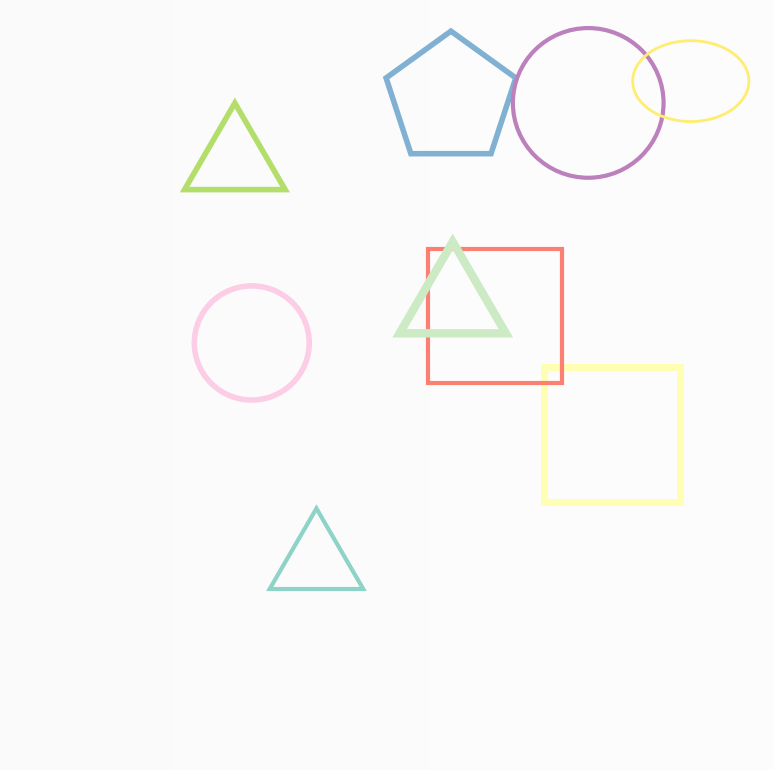[{"shape": "triangle", "thickness": 1.5, "radius": 0.35, "center": [0.408, 0.27]}, {"shape": "square", "thickness": 2.5, "radius": 0.44, "center": [0.789, 0.436]}, {"shape": "square", "thickness": 1.5, "radius": 0.43, "center": [0.639, 0.589]}, {"shape": "pentagon", "thickness": 2, "radius": 0.44, "center": [0.582, 0.872]}, {"shape": "triangle", "thickness": 2, "radius": 0.37, "center": [0.303, 0.791]}, {"shape": "circle", "thickness": 2, "radius": 0.37, "center": [0.325, 0.555]}, {"shape": "circle", "thickness": 1.5, "radius": 0.49, "center": [0.759, 0.866]}, {"shape": "triangle", "thickness": 3, "radius": 0.4, "center": [0.584, 0.607]}, {"shape": "oval", "thickness": 1, "radius": 0.37, "center": [0.891, 0.895]}]